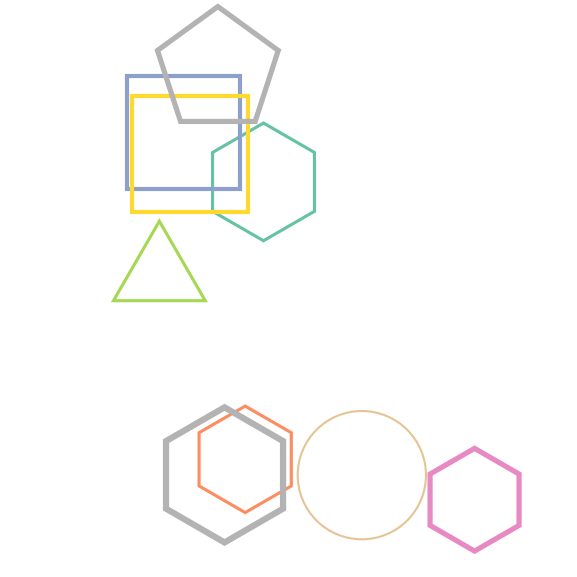[{"shape": "hexagon", "thickness": 1.5, "radius": 0.51, "center": [0.456, 0.684]}, {"shape": "hexagon", "thickness": 1.5, "radius": 0.46, "center": [0.425, 0.204]}, {"shape": "square", "thickness": 2, "radius": 0.49, "center": [0.318, 0.77]}, {"shape": "hexagon", "thickness": 2.5, "radius": 0.44, "center": [0.822, 0.134]}, {"shape": "triangle", "thickness": 1.5, "radius": 0.46, "center": [0.276, 0.524]}, {"shape": "square", "thickness": 2, "radius": 0.5, "center": [0.328, 0.732]}, {"shape": "circle", "thickness": 1, "radius": 0.56, "center": [0.627, 0.176]}, {"shape": "pentagon", "thickness": 2.5, "radius": 0.55, "center": [0.377, 0.878]}, {"shape": "hexagon", "thickness": 3, "radius": 0.58, "center": [0.389, 0.177]}]